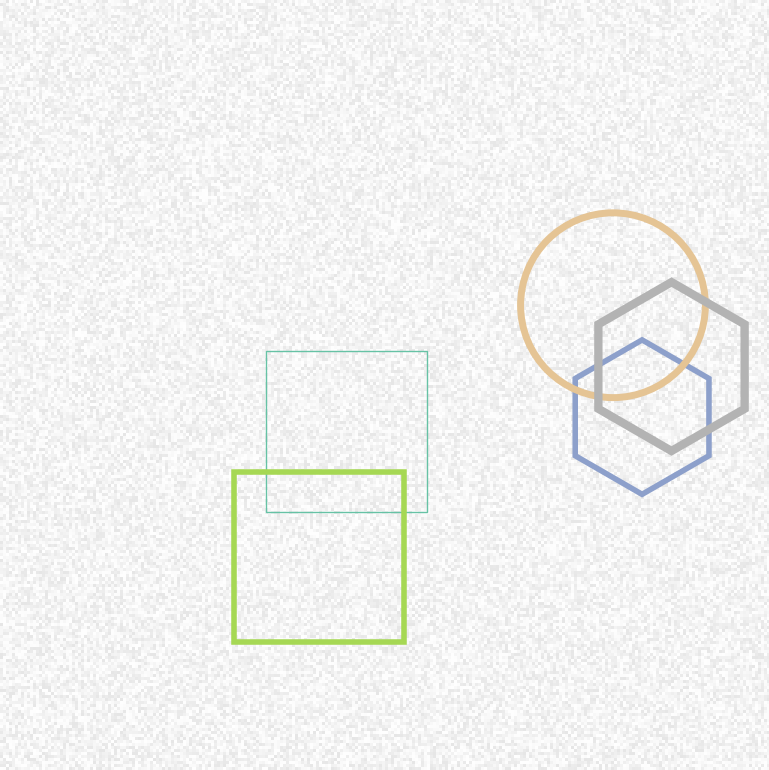[{"shape": "square", "thickness": 0.5, "radius": 0.52, "center": [0.45, 0.44]}, {"shape": "hexagon", "thickness": 2, "radius": 0.5, "center": [0.834, 0.458]}, {"shape": "square", "thickness": 2, "radius": 0.55, "center": [0.414, 0.276]}, {"shape": "circle", "thickness": 2.5, "radius": 0.6, "center": [0.796, 0.604]}, {"shape": "hexagon", "thickness": 3, "radius": 0.55, "center": [0.872, 0.524]}]